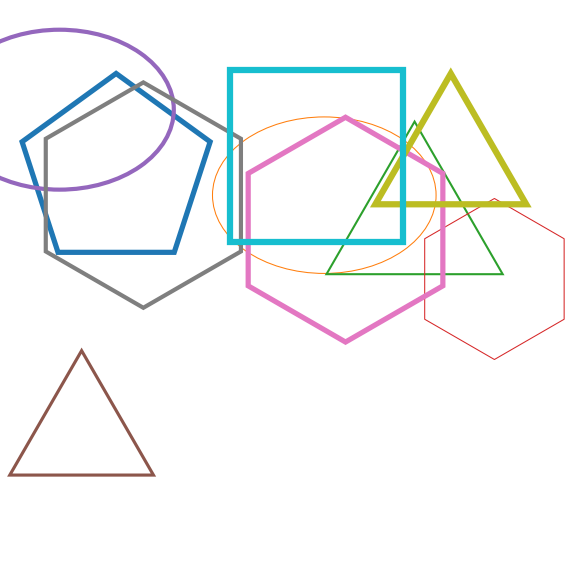[{"shape": "pentagon", "thickness": 2.5, "radius": 0.86, "center": [0.201, 0.701]}, {"shape": "oval", "thickness": 0.5, "radius": 0.97, "center": [0.562, 0.661]}, {"shape": "triangle", "thickness": 1, "radius": 0.88, "center": [0.718, 0.612]}, {"shape": "hexagon", "thickness": 0.5, "radius": 0.7, "center": [0.856, 0.516]}, {"shape": "oval", "thickness": 2, "radius": 0.99, "center": [0.103, 0.809]}, {"shape": "triangle", "thickness": 1.5, "radius": 0.72, "center": [0.141, 0.248]}, {"shape": "hexagon", "thickness": 2.5, "radius": 0.97, "center": [0.598, 0.601]}, {"shape": "hexagon", "thickness": 2, "radius": 0.98, "center": [0.248, 0.661]}, {"shape": "triangle", "thickness": 3, "radius": 0.75, "center": [0.781, 0.721]}, {"shape": "square", "thickness": 3, "radius": 0.75, "center": [0.548, 0.729]}]